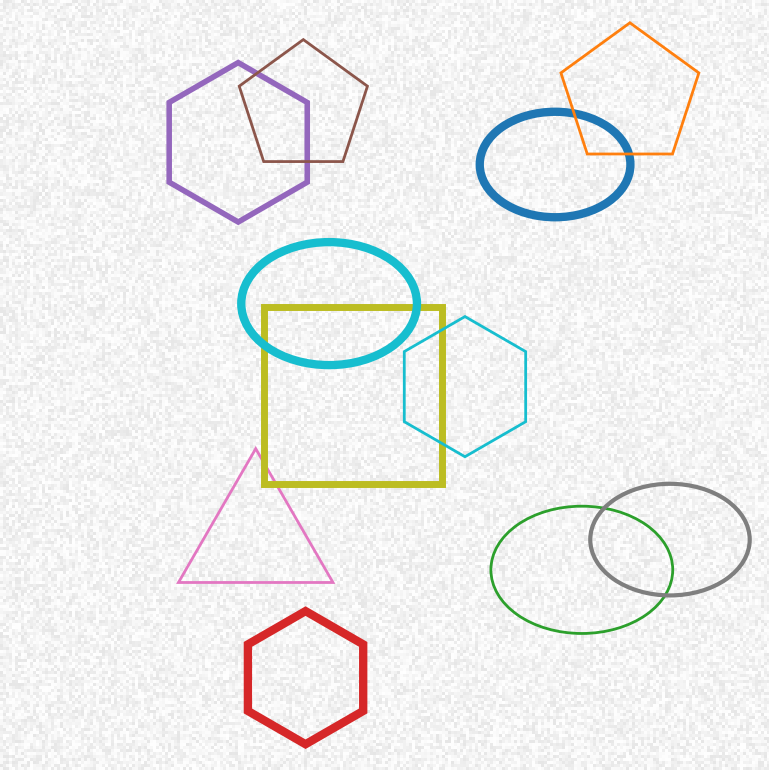[{"shape": "oval", "thickness": 3, "radius": 0.49, "center": [0.721, 0.786]}, {"shape": "pentagon", "thickness": 1, "radius": 0.47, "center": [0.818, 0.876]}, {"shape": "oval", "thickness": 1, "radius": 0.59, "center": [0.756, 0.26]}, {"shape": "hexagon", "thickness": 3, "radius": 0.43, "center": [0.397, 0.12]}, {"shape": "hexagon", "thickness": 2, "radius": 0.52, "center": [0.309, 0.815]}, {"shape": "pentagon", "thickness": 1, "radius": 0.44, "center": [0.394, 0.861]}, {"shape": "triangle", "thickness": 1, "radius": 0.58, "center": [0.332, 0.301]}, {"shape": "oval", "thickness": 1.5, "radius": 0.52, "center": [0.87, 0.299]}, {"shape": "square", "thickness": 2.5, "radius": 0.57, "center": [0.458, 0.486]}, {"shape": "oval", "thickness": 3, "radius": 0.57, "center": [0.427, 0.606]}, {"shape": "hexagon", "thickness": 1, "radius": 0.46, "center": [0.604, 0.498]}]